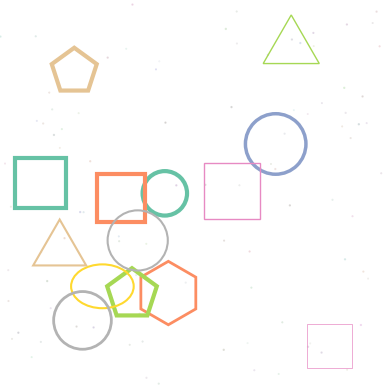[{"shape": "circle", "thickness": 3, "radius": 0.29, "center": [0.428, 0.498]}, {"shape": "square", "thickness": 3, "radius": 0.33, "center": [0.105, 0.524]}, {"shape": "square", "thickness": 3, "radius": 0.31, "center": [0.315, 0.486]}, {"shape": "hexagon", "thickness": 2, "radius": 0.41, "center": [0.437, 0.239]}, {"shape": "circle", "thickness": 2.5, "radius": 0.39, "center": [0.716, 0.626]}, {"shape": "square", "thickness": 1, "radius": 0.36, "center": [0.603, 0.503]}, {"shape": "square", "thickness": 0.5, "radius": 0.29, "center": [0.856, 0.102]}, {"shape": "triangle", "thickness": 1, "radius": 0.42, "center": [0.756, 0.877]}, {"shape": "pentagon", "thickness": 3, "radius": 0.34, "center": [0.343, 0.236]}, {"shape": "oval", "thickness": 1.5, "radius": 0.41, "center": [0.266, 0.256]}, {"shape": "triangle", "thickness": 1.5, "radius": 0.4, "center": [0.155, 0.35]}, {"shape": "pentagon", "thickness": 3, "radius": 0.31, "center": [0.193, 0.815]}, {"shape": "circle", "thickness": 1.5, "radius": 0.39, "center": [0.358, 0.375]}, {"shape": "circle", "thickness": 2, "radius": 0.37, "center": [0.214, 0.168]}]